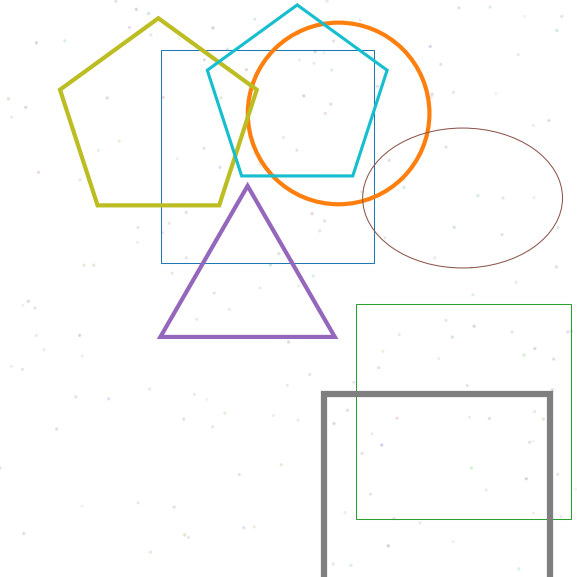[{"shape": "square", "thickness": 0.5, "radius": 0.92, "center": [0.464, 0.728]}, {"shape": "circle", "thickness": 2, "radius": 0.79, "center": [0.586, 0.803]}, {"shape": "square", "thickness": 0.5, "radius": 0.93, "center": [0.802, 0.286]}, {"shape": "triangle", "thickness": 2, "radius": 0.87, "center": [0.429, 0.503]}, {"shape": "oval", "thickness": 0.5, "radius": 0.87, "center": [0.801, 0.656]}, {"shape": "square", "thickness": 3, "radius": 0.98, "center": [0.756, 0.12]}, {"shape": "pentagon", "thickness": 2, "radius": 0.9, "center": [0.274, 0.788]}, {"shape": "pentagon", "thickness": 1.5, "radius": 0.82, "center": [0.515, 0.827]}]